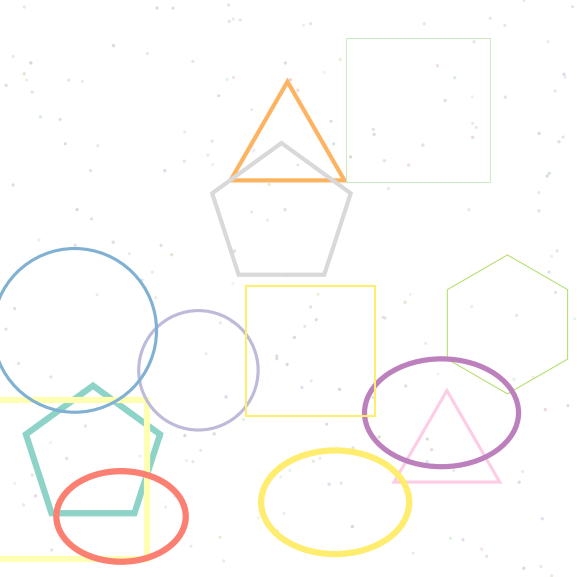[{"shape": "pentagon", "thickness": 3, "radius": 0.61, "center": [0.161, 0.209]}, {"shape": "square", "thickness": 3, "radius": 0.69, "center": [0.118, 0.169]}, {"shape": "circle", "thickness": 1.5, "radius": 0.52, "center": [0.344, 0.358]}, {"shape": "oval", "thickness": 3, "radius": 0.56, "center": [0.21, 0.105]}, {"shape": "circle", "thickness": 1.5, "radius": 0.71, "center": [0.129, 0.427]}, {"shape": "triangle", "thickness": 2, "radius": 0.57, "center": [0.498, 0.744]}, {"shape": "hexagon", "thickness": 0.5, "radius": 0.6, "center": [0.879, 0.437]}, {"shape": "triangle", "thickness": 1.5, "radius": 0.53, "center": [0.774, 0.217]}, {"shape": "pentagon", "thickness": 2, "radius": 0.63, "center": [0.487, 0.625]}, {"shape": "oval", "thickness": 2.5, "radius": 0.67, "center": [0.765, 0.284]}, {"shape": "square", "thickness": 0.5, "radius": 0.62, "center": [0.723, 0.809]}, {"shape": "square", "thickness": 1, "radius": 0.56, "center": [0.538, 0.391]}, {"shape": "oval", "thickness": 3, "radius": 0.64, "center": [0.58, 0.129]}]